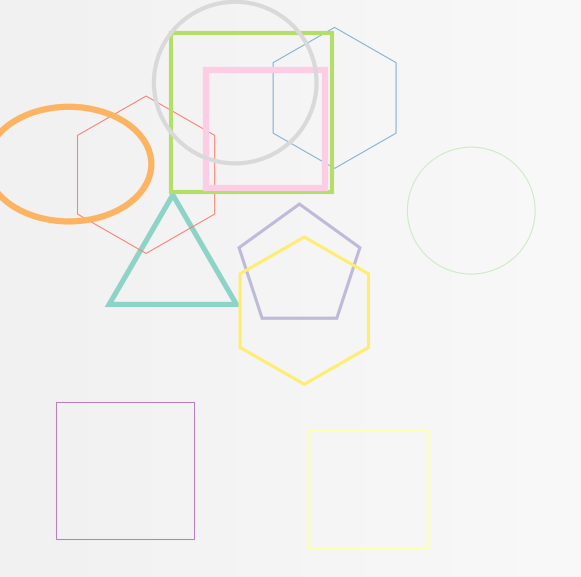[{"shape": "triangle", "thickness": 2.5, "radius": 0.63, "center": [0.297, 0.535]}, {"shape": "square", "thickness": 1, "radius": 0.51, "center": [0.634, 0.151]}, {"shape": "pentagon", "thickness": 1.5, "radius": 0.55, "center": [0.515, 0.536]}, {"shape": "hexagon", "thickness": 0.5, "radius": 0.68, "center": [0.251, 0.697]}, {"shape": "hexagon", "thickness": 0.5, "radius": 0.61, "center": [0.576, 0.83]}, {"shape": "oval", "thickness": 3, "radius": 0.71, "center": [0.119, 0.715]}, {"shape": "square", "thickness": 2, "radius": 0.69, "center": [0.433, 0.804]}, {"shape": "square", "thickness": 3, "radius": 0.51, "center": [0.456, 0.776]}, {"shape": "circle", "thickness": 2, "radius": 0.7, "center": [0.405, 0.856]}, {"shape": "square", "thickness": 0.5, "radius": 0.59, "center": [0.215, 0.184]}, {"shape": "circle", "thickness": 0.5, "radius": 0.55, "center": [0.811, 0.634]}, {"shape": "hexagon", "thickness": 1.5, "radius": 0.64, "center": [0.523, 0.461]}]